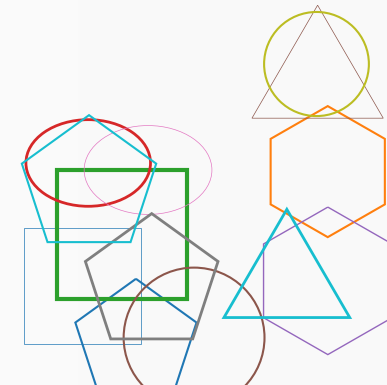[{"shape": "pentagon", "thickness": 1.5, "radius": 0.82, "center": [0.351, 0.111]}, {"shape": "square", "thickness": 0.5, "radius": 0.75, "center": [0.213, 0.258]}, {"shape": "hexagon", "thickness": 1.5, "radius": 0.85, "center": [0.846, 0.554]}, {"shape": "square", "thickness": 3, "radius": 0.84, "center": [0.315, 0.391]}, {"shape": "oval", "thickness": 2, "radius": 0.8, "center": [0.228, 0.577]}, {"shape": "hexagon", "thickness": 1, "radius": 0.96, "center": [0.846, 0.271]}, {"shape": "circle", "thickness": 1.5, "radius": 0.91, "center": [0.501, 0.123]}, {"shape": "triangle", "thickness": 0.5, "radius": 0.98, "center": [0.82, 0.791]}, {"shape": "oval", "thickness": 0.5, "radius": 0.82, "center": [0.382, 0.558]}, {"shape": "pentagon", "thickness": 2, "radius": 0.9, "center": [0.391, 0.265]}, {"shape": "circle", "thickness": 1.5, "radius": 0.68, "center": [0.817, 0.834]}, {"shape": "triangle", "thickness": 2, "radius": 0.94, "center": [0.74, 0.269]}, {"shape": "pentagon", "thickness": 1.5, "radius": 0.91, "center": [0.23, 0.519]}]